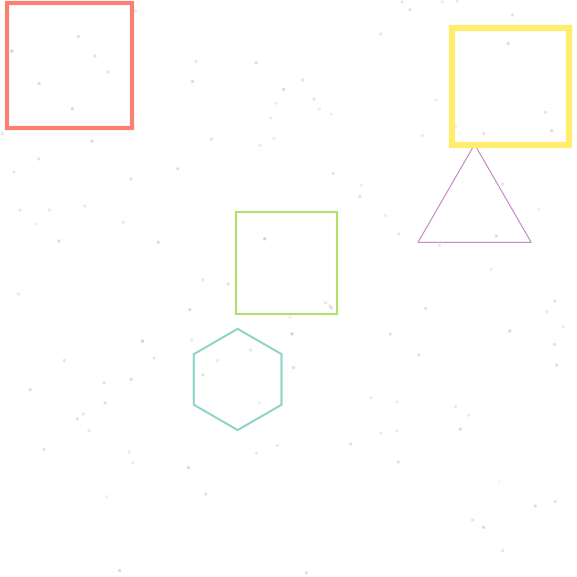[{"shape": "hexagon", "thickness": 1, "radius": 0.44, "center": [0.412, 0.342]}, {"shape": "square", "thickness": 2, "radius": 0.54, "center": [0.121, 0.886]}, {"shape": "square", "thickness": 1, "radius": 0.44, "center": [0.496, 0.543]}, {"shape": "triangle", "thickness": 0.5, "radius": 0.57, "center": [0.822, 0.636]}, {"shape": "square", "thickness": 3, "radius": 0.51, "center": [0.884, 0.85]}]